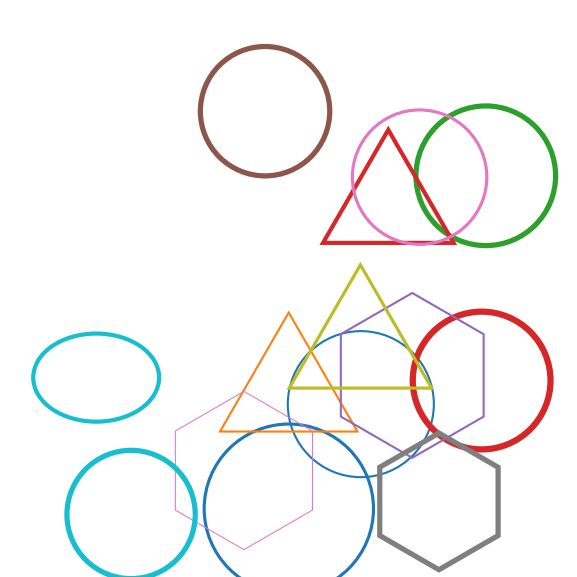[{"shape": "circle", "thickness": 1, "radius": 0.63, "center": [0.625, 0.299]}, {"shape": "circle", "thickness": 1.5, "radius": 0.73, "center": [0.5, 0.118]}, {"shape": "triangle", "thickness": 1, "radius": 0.69, "center": [0.5, 0.321]}, {"shape": "circle", "thickness": 2.5, "radius": 0.6, "center": [0.841, 0.695]}, {"shape": "circle", "thickness": 3, "radius": 0.6, "center": [0.834, 0.34]}, {"shape": "triangle", "thickness": 2, "radius": 0.65, "center": [0.672, 0.644]}, {"shape": "hexagon", "thickness": 1, "radius": 0.71, "center": [0.714, 0.349]}, {"shape": "circle", "thickness": 2.5, "radius": 0.56, "center": [0.459, 0.807]}, {"shape": "hexagon", "thickness": 0.5, "radius": 0.69, "center": [0.422, 0.184]}, {"shape": "circle", "thickness": 1.5, "radius": 0.58, "center": [0.727, 0.692]}, {"shape": "hexagon", "thickness": 2.5, "radius": 0.59, "center": [0.76, 0.131]}, {"shape": "triangle", "thickness": 1.5, "radius": 0.71, "center": [0.624, 0.398]}, {"shape": "oval", "thickness": 2, "radius": 0.54, "center": [0.167, 0.345]}, {"shape": "circle", "thickness": 2.5, "radius": 0.56, "center": [0.227, 0.108]}]